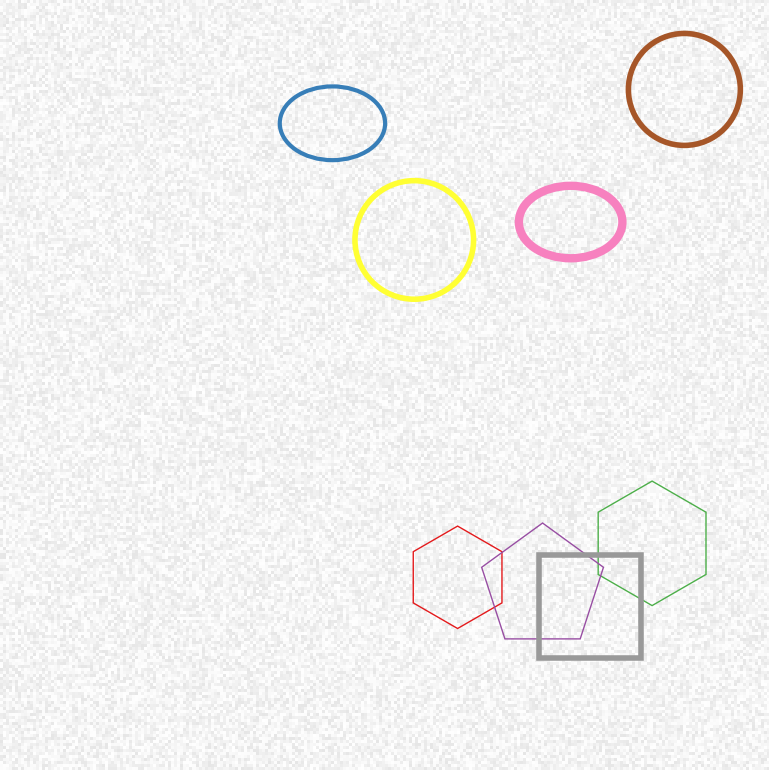[{"shape": "hexagon", "thickness": 0.5, "radius": 0.33, "center": [0.594, 0.25]}, {"shape": "oval", "thickness": 1.5, "radius": 0.34, "center": [0.432, 0.84]}, {"shape": "hexagon", "thickness": 0.5, "radius": 0.4, "center": [0.847, 0.294]}, {"shape": "pentagon", "thickness": 0.5, "radius": 0.42, "center": [0.705, 0.238]}, {"shape": "circle", "thickness": 2, "radius": 0.39, "center": [0.538, 0.688]}, {"shape": "circle", "thickness": 2, "radius": 0.36, "center": [0.889, 0.884]}, {"shape": "oval", "thickness": 3, "radius": 0.34, "center": [0.741, 0.712]}, {"shape": "square", "thickness": 2, "radius": 0.33, "center": [0.766, 0.212]}]